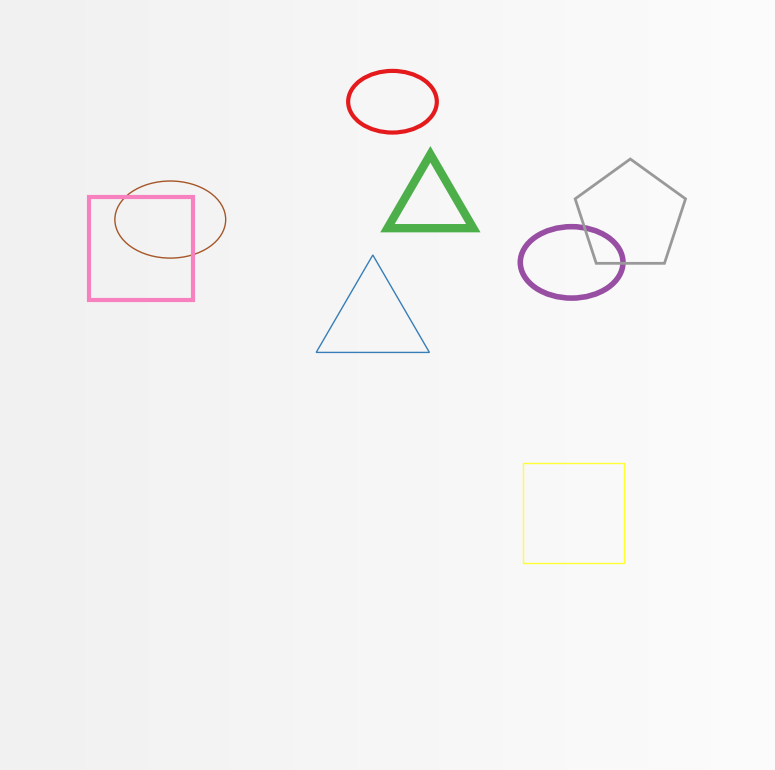[{"shape": "oval", "thickness": 1.5, "radius": 0.29, "center": [0.506, 0.868]}, {"shape": "triangle", "thickness": 0.5, "radius": 0.42, "center": [0.481, 0.584]}, {"shape": "triangle", "thickness": 3, "radius": 0.32, "center": [0.555, 0.736]}, {"shape": "oval", "thickness": 2, "radius": 0.33, "center": [0.738, 0.659]}, {"shape": "square", "thickness": 0.5, "radius": 0.33, "center": [0.74, 0.333]}, {"shape": "oval", "thickness": 0.5, "radius": 0.36, "center": [0.22, 0.715]}, {"shape": "square", "thickness": 1.5, "radius": 0.33, "center": [0.182, 0.677]}, {"shape": "pentagon", "thickness": 1, "radius": 0.37, "center": [0.813, 0.719]}]